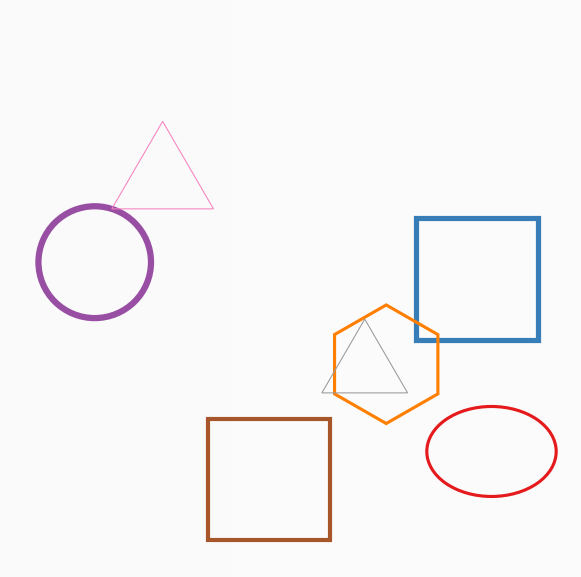[{"shape": "oval", "thickness": 1.5, "radius": 0.56, "center": [0.846, 0.217]}, {"shape": "square", "thickness": 2.5, "radius": 0.53, "center": [0.821, 0.517]}, {"shape": "circle", "thickness": 3, "radius": 0.48, "center": [0.163, 0.545]}, {"shape": "hexagon", "thickness": 1.5, "radius": 0.51, "center": [0.664, 0.368]}, {"shape": "square", "thickness": 2, "radius": 0.52, "center": [0.463, 0.169]}, {"shape": "triangle", "thickness": 0.5, "radius": 0.5, "center": [0.28, 0.688]}, {"shape": "triangle", "thickness": 0.5, "radius": 0.43, "center": [0.628, 0.361]}]